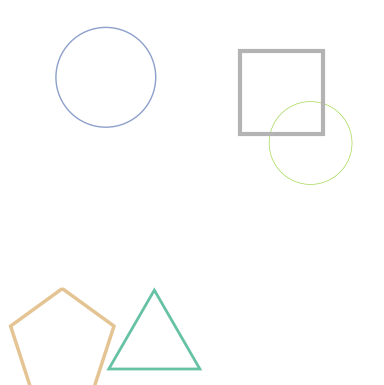[{"shape": "triangle", "thickness": 2, "radius": 0.68, "center": [0.401, 0.11]}, {"shape": "circle", "thickness": 1, "radius": 0.65, "center": [0.275, 0.799]}, {"shape": "circle", "thickness": 0.5, "radius": 0.54, "center": [0.807, 0.629]}, {"shape": "pentagon", "thickness": 2.5, "radius": 0.71, "center": [0.162, 0.109]}, {"shape": "square", "thickness": 3, "radius": 0.54, "center": [0.731, 0.759]}]